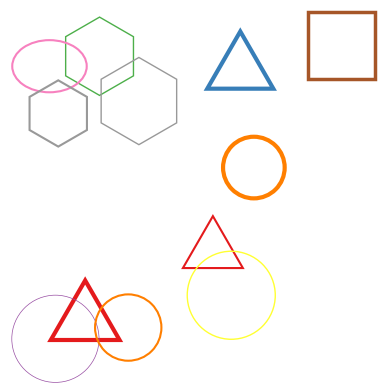[{"shape": "triangle", "thickness": 1.5, "radius": 0.45, "center": [0.553, 0.349]}, {"shape": "triangle", "thickness": 3, "radius": 0.52, "center": [0.221, 0.168]}, {"shape": "triangle", "thickness": 3, "radius": 0.5, "center": [0.624, 0.819]}, {"shape": "hexagon", "thickness": 1, "radius": 0.51, "center": [0.259, 0.854]}, {"shape": "circle", "thickness": 0.5, "radius": 0.57, "center": [0.144, 0.12]}, {"shape": "circle", "thickness": 1.5, "radius": 0.43, "center": [0.333, 0.149]}, {"shape": "circle", "thickness": 3, "radius": 0.4, "center": [0.659, 0.565]}, {"shape": "circle", "thickness": 1, "radius": 0.57, "center": [0.601, 0.233]}, {"shape": "square", "thickness": 2.5, "radius": 0.43, "center": [0.887, 0.882]}, {"shape": "oval", "thickness": 1.5, "radius": 0.48, "center": [0.129, 0.828]}, {"shape": "hexagon", "thickness": 1.5, "radius": 0.43, "center": [0.151, 0.705]}, {"shape": "hexagon", "thickness": 1, "radius": 0.57, "center": [0.361, 0.738]}]